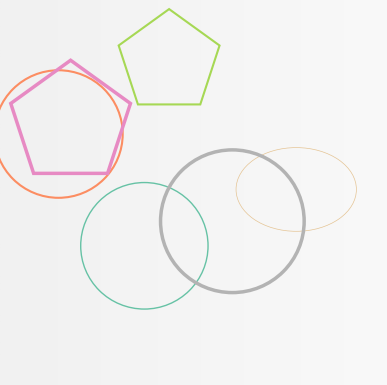[{"shape": "circle", "thickness": 1, "radius": 0.82, "center": [0.373, 0.362]}, {"shape": "circle", "thickness": 1.5, "radius": 0.83, "center": [0.151, 0.652]}, {"shape": "pentagon", "thickness": 2.5, "radius": 0.81, "center": [0.182, 0.681]}, {"shape": "pentagon", "thickness": 1.5, "radius": 0.68, "center": [0.436, 0.84]}, {"shape": "oval", "thickness": 0.5, "radius": 0.78, "center": [0.764, 0.508]}, {"shape": "circle", "thickness": 2.5, "radius": 0.93, "center": [0.6, 0.425]}]